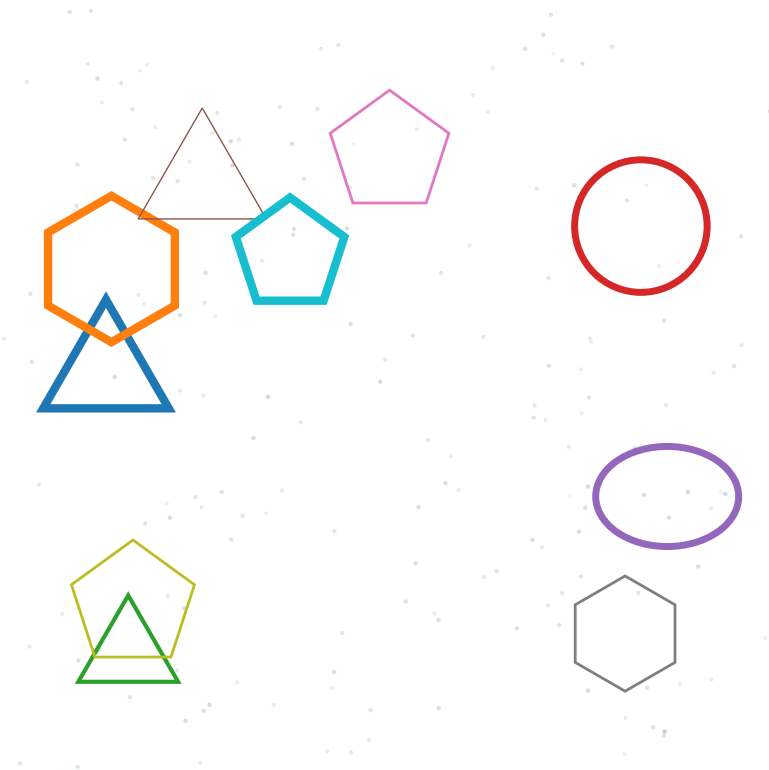[{"shape": "triangle", "thickness": 3, "radius": 0.47, "center": [0.138, 0.517]}, {"shape": "hexagon", "thickness": 3, "radius": 0.48, "center": [0.145, 0.651]}, {"shape": "triangle", "thickness": 1.5, "radius": 0.37, "center": [0.167, 0.152]}, {"shape": "circle", "thickness": 2.5, "radius": 0.43, "center": [0.832, 0.706]}, {"shape": "oval", "thickness": 2.5, "radius": 0.46, "center": [0.866, 0.355]}, {"shape": "triangle", "thickness": 0.5, "radius": 0.48, "center": [0.263, 0.764]}, {"shape": "pentagon", "thickness": 1, "radius": 0.41, "center": [0.506, 0.802]}, {"shape": "hexagon", "thickness": 1, "radius": 0.37, "center": [0.812, 0.177]}, {"shape": "pentagon", "thickness": 1, "radius": 0.42, "center": [0.173, 0.215]}, {"shape": "pentagon", "thickness": 3, "radius": 0.37, "center": [0.377, 0.669]}]